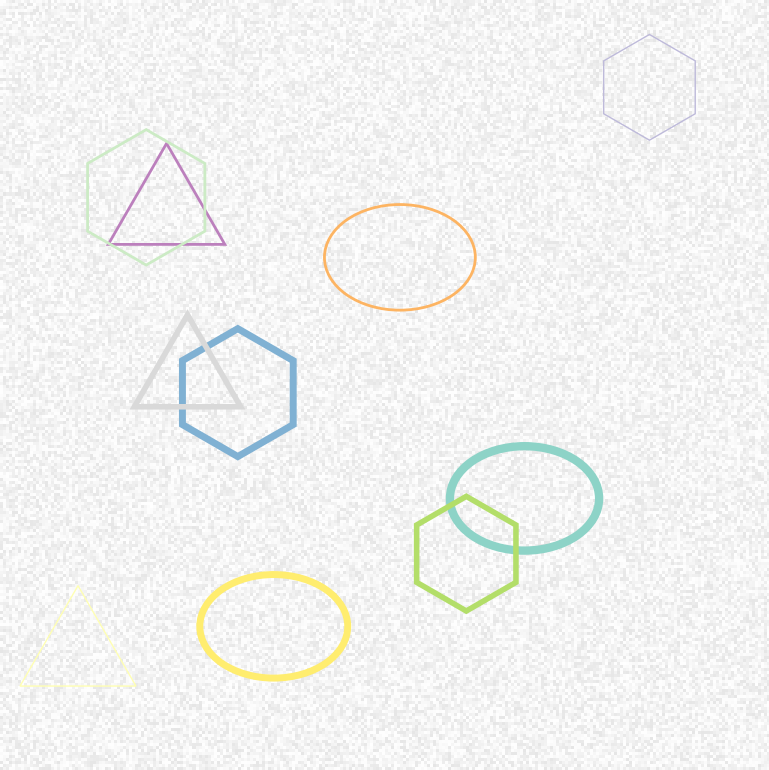[{"shape": "oval", "thickness": 3, "radius": 0.48, "center": [0.681, 0.353]}, {"shape": "triangle", "thickness": 0.5, "radius": 0.43, "center": [0.101, 0.152]}, {"shape": "hexagon", "thickness": 0.5, "radius": 0.34, "center": [0.843, 0.887]}, {"shape": "hexagon", "thickness": 2.5, "radius": 0.42, "center": [0.309, 0.49]}, {"shape": "oval", "thickness": 1, "radius": 0.49, "center": [0.519, 0.666]}, {"shape": "hexagon", "thickness": 2, "radius": 0.37, "center": [0.606, 0.281]}, {"shape": "triangle", "thickness": 2, "radius": 0.4, "center": [0.244, 0.512]}, {"shape": "triangle", "thickness": 1, "radius": 0.44, "center": [0.216, 0.726]}, {"shape": "hexagon", "thickness": 1, "radius": 0.44, "center": [0.19, 0.744]}, {"shape": "oval", "thickness": 2.5, "radius": 0.48, "center": [0.356, 0.187]}]